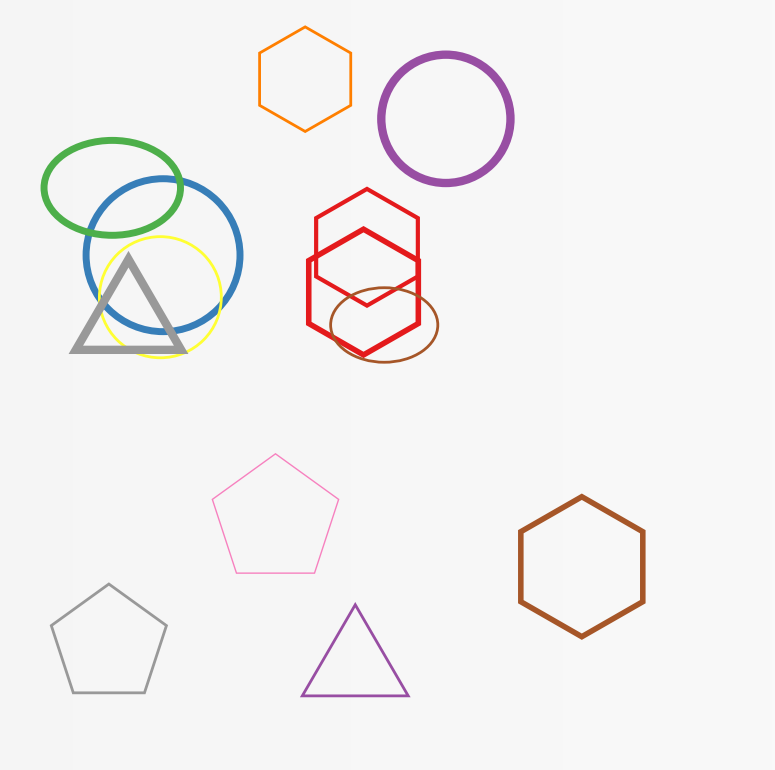[{"shape": "hexagon", "thickness": 2, "radius": 0.41, "center": [0.469, 0.621]}, {"shape": "hexagon", "thickness": 1.5, "radius": 0.38, "center": [0.474, 0.679]}, {"shape": "circle", "thickness": 2.5, "radius": 0.5, "center": [0.21, 0.669]}, {"shape": "oval", "thickness": 2.5, "radius": 0.44, "center": [0.145, 0.756]}, {"shape": "circle", "thickness": 3, "radius": 0.42, "center": [0.575, 0.846]}, {"shape": "triangle", "thickness": 1, "radius": 0.39, "center": [0.458, 0.136]}, {"shape": "hexagon", "thickness": 1, "radius": 0.34, "center": [0.394, 0.897]}, {"shape": "circle", "thickness": 1, "radius": 0.39, "center": [0.207, 0.614]}, {"shape": "oval", "thickness": 1, "radius": 0.35, "center": [0.496, 0.578]}, {"shape": "hexagon", "thickness": 2, "radius": 0.45, "center": [0.751, 0.264]}, {"shape": "pentagon", "thickness": 0.5, "radius": 0.43, "center": [0.355, 0.325]}, {"shape": "pentagon", "thickness": 1, "radius": 0.39, "center": [0.14, 0.163]}, {"shape": "triangle", "thickness": 3, "radius": 0.39, "center": [0.166, 0.585]}]